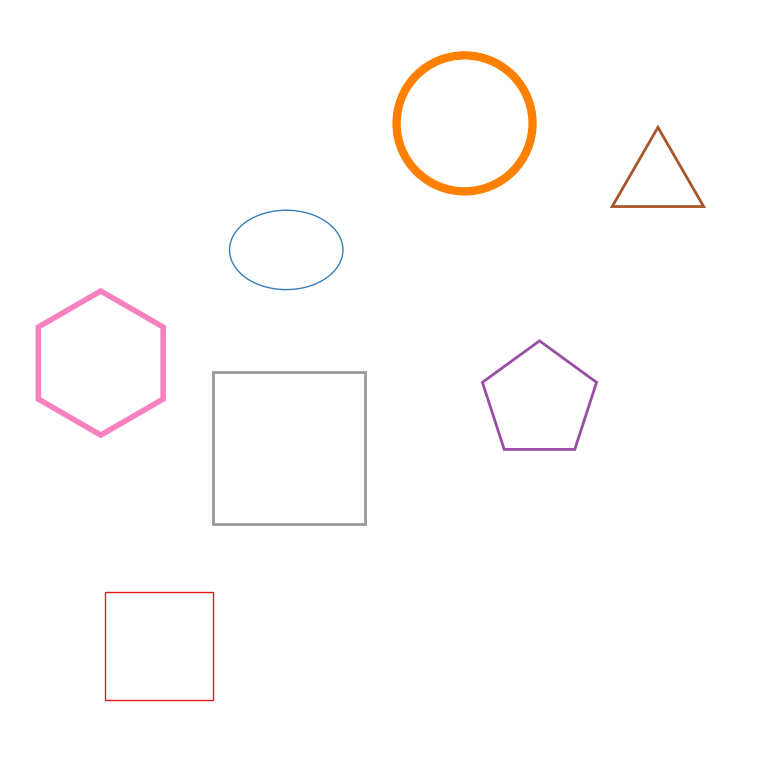[{"shape": "square", "thickness": 0.5, "radius": 0.35, "center": [0.207, 0.161]}, {"shape": "oval", "thickness": 0.5, "radius": 0.37, "center": [0.372, 0.675]}, {"shape": "pentagon", "thickness": 1, "radius": 0.39, "center": [0.701, 0.479]}, {"shape": "circle", "thickness": 3, "radius": 0.44, "center": [0.603, 0.84]}, {"shape": "triangle", "thickness": 1, "radius": 0.34, "center": [0.854, 0.766]}, {"shape": "hexagon", "thickness": 2, "radius": 0.47, "center": [0.131, 0.529]}, {"shape": "square", "thickness": 1, "radius": 0.49, "center": [0.376, 0.418]}]